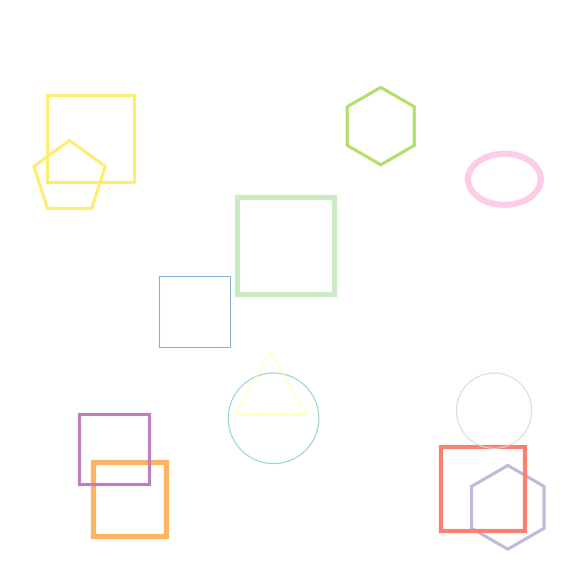[{"shape": "circle", "thickness": 0.5, "radius": 0.39, "center": [0.474, 0.275]}, {"shape": "triangle", "thickness": 0.5, "radius": 0.36, "center": [0.468, 0.318]}, {"shape": "hexagon", "thickness": 1.5, "radius": 0.36, "center": [0.879, 0.121]}, {"shape": "square", "thickness": 2, "radius": 0.36, "center": [0.836, 0.153]}, {"shape": "square", "thickness": 0.5, "radius": 0.31, "center": [0.336, 0.46]}, {"shape": "square", "thickness": 2.5, "radius": 0.32, "center": [0.224, 0.135]}, {"shape": "hexagon", "thickness": 1.5, "radius": 0.34, "center": [0.659, 0.781]}, {"shape": "oval", "thickness": 3, "radius": 0.32, "center": [0.873, 0.689]}, {"shape": "circle", "thickness": 0.5, "radius": 0.33, "center": [0.856, 0.288]}, {"shape": "square", "thickness": 1.5, "radius": 0.3, "center": [0.198, 0.221]}, {"shape": "square", "thickness": 2.5, "radius": 0.42, "center": [0.494, 0.574]}, {"shape": "pentagon", "thickness": 1.5, "radius": 0.33, "center": [0.12, 0.691]}, {"shape": "square", "thickness": 1.5, "radius": 0.38, "center": [0.157, 0.759]}]